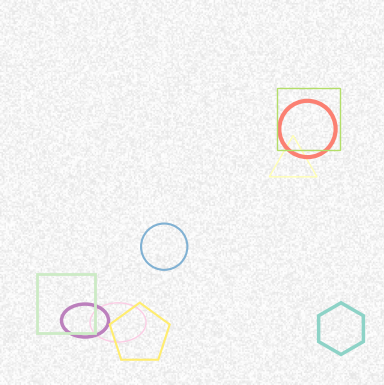[{"shape": "hexagon", "thickness": 2.5, "radius": 0.34, "center": [0.886, 0.146]}, {"shape": "triangle", "thickness": 1, "radius": 0.36, "center": [0.761, 0.577]}, {"shape": "circle", "thickness": 3, "radius": 0.37, "center": [0.799, 0.665]}, {"shape": "circle", "thickness": 1.5, "radius": 0.3, "center": [0.426, 0.359]}, {"shape": "square", "thickness": 1, "radius": 0.41, "center": [0.802, 0.691]}, {"shape": "oval", "thickness": 1, "radius": 0.36, "center": [0.307, 0.162]}, {"shape": "oval", "thickness": 2.5, "radius": 0.31, "center": [0.221, 0.167]}, {"shape": "square", "thickness": 2, "radius": 0.38, "center": [0.171, 0.212]}, {"shape": "pentagon", "thickness": 1.5, "radius": 0.41, "center": [0.363, 0.132]}]